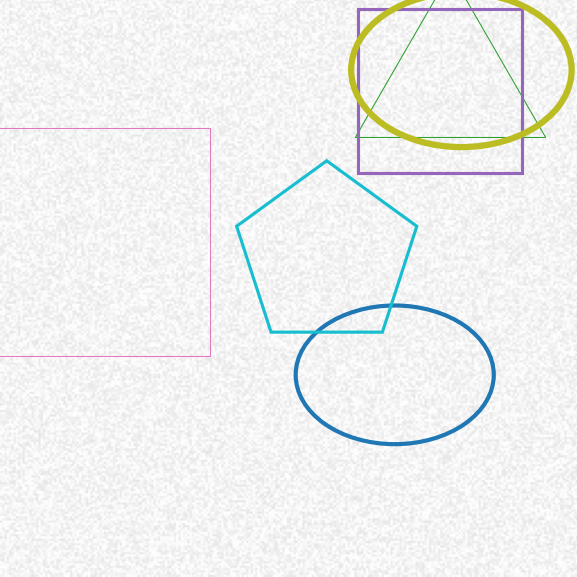[{"shape": "oval", "thickness": 2, "radius": 0.86, "center": [0.684, 0.35]}, {"shape": "triangle", "thickness": 0.5, "radius": 0.95, "center": [0.78, 0.856]}, {"shape": "square", "thickness": 1.5, "radius": 0.71, "center": [0.762, 0.842]}, {"shape": "square", "thickness": 0.5, "radius": 0.99, "center": [0.167, 0.581]}, {"shape": "oval", "thickness": 3, "radius": 0.95, "center": [0.799, 0.878]}, {"shape": "pentagon", "thickness": 1.5, "radius": 0.82, "center": [0.566, 0.557]}]